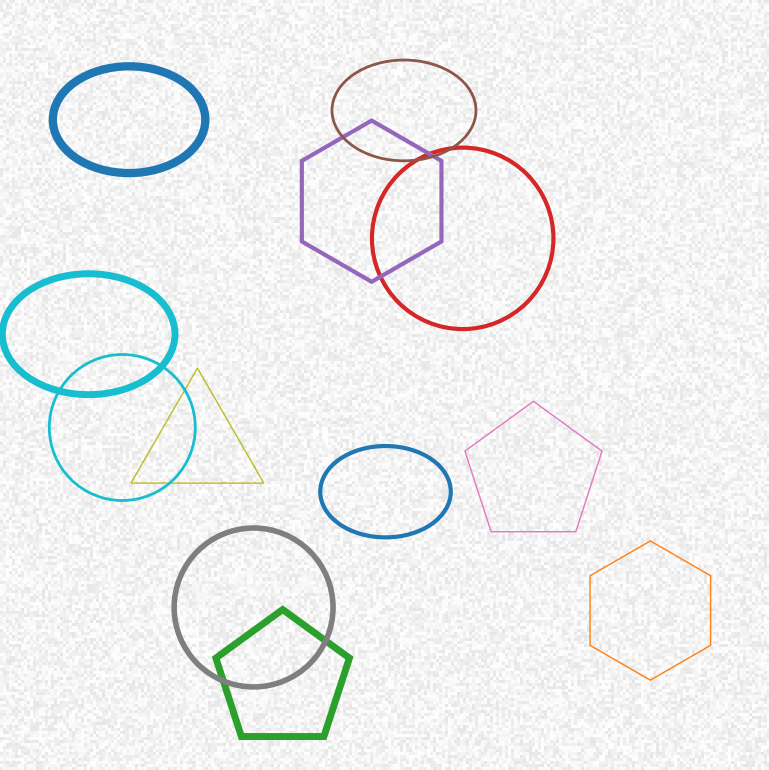[{"shape": "oval", "thickness": 3, "radius": 0.5, "center": [0.168, 0.845]}, {"shape": "oval", "thickness": 1.5, "radius": 0.42, "center": [0.501, 0.361]}, {"shape": "hexagon", "thickness": 0.5, "radius": 0.45, "center": [0.845, 0.207]}, {"shape": "pentagon", "thickness": 2.5, "radius": 0.46, "center": [0.367, 0.117]}, {"shape": "circle", "thickness": 1.5, "radius": 0.59, "center": [0.601, 0.69]}, {"shape": "hexagon", "thickness": 1.5, "radius": 0.52, "center": [0.483, 0.739]}, {"shape": "oval", "thickness": 1, "radius": 0.47, "center": [0.525, 0.857]}, {"shape": "pentagon", "thickness": 0.5, "radius": 0.47, "center": [0.693, 0.385]}, {"shape": "circle", "thickness": 2, "radius": 0.52, "center": [0.329, 0.211]}, {"shape": "triangle", "thickness": 0.5, "radius": 0.5, "center": [0.256, 0.422]}, {"shape": "circle", "thickness": 1, "radius": 0.47, "center": [0.159, 0.445]}, {"shape": "oval", "thickness": 2.5, "radius": 0.56, "center": [0.115, 0.566]}]